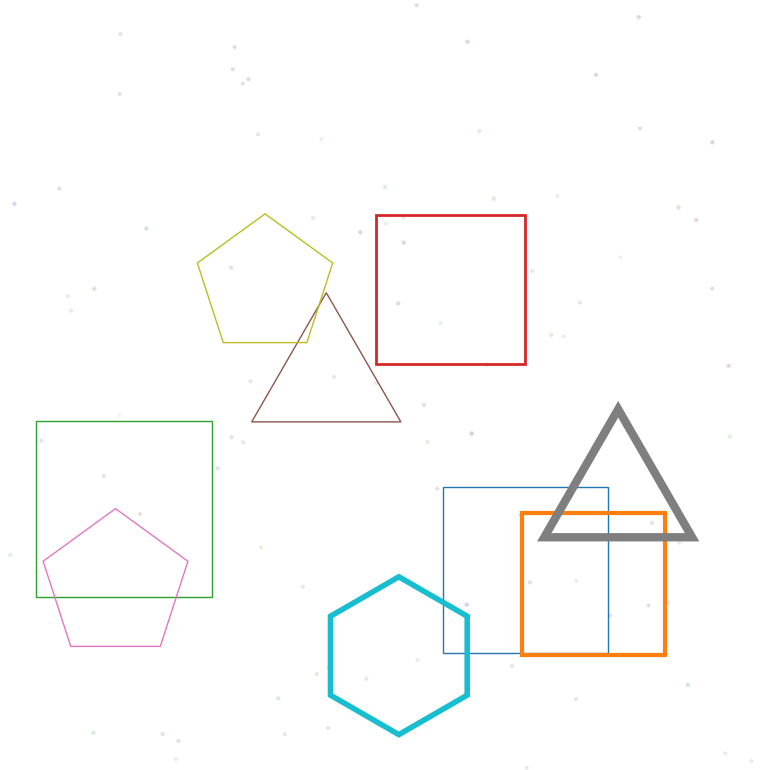[{"shape": "square", "thickness": 0.5, "radius": 0.54, "center": [0.682, 0.26]}, {"shape": "square", "thickness": 1.5, "radius": 0.46, "center": [0.771, 0.241]}, {"shape": "square", "thickness": 0.5, "radius": 0.57, "center": [0.161, 0.338]}, {"shape": "square", "thickness": 1, "radius": 0.49, "center": [0.585, 0.624]}, {"shape": "triangle", "thickness": 0.5, "radius": 0.56, "center": [0.424, 0.508]}, {"shape": "pentagon", "thickness": 0.5, "radius": 0.49, "center": [0.15, 0.241]}, {"shape": "triangle", "thickness": 3, "radius": 0.55, "center": [0.803, 0.358]}, {"shape": "pentagon", "thickness": 0.5, "radius": 0.46, "center": [0.344, 0.63]}, {"shape": "hexagon", "thickness": 2, "radius": 0.51, "center": [0.518, 0.148]}]